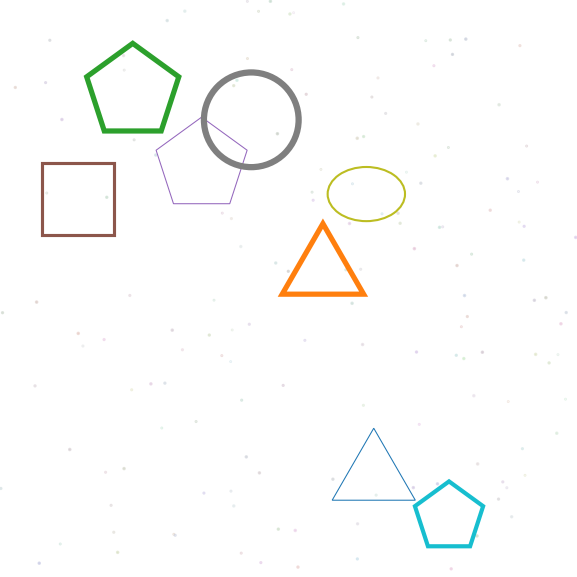[{"shape": "triangle", "thickness": 0.5, "radius": 0.42, "center": [0.647, 0.175]}, {"shape": "triangle", "thickness": 2.5, "radius": 0.41, "center": [0.559, 0.53]}, {"shape": "pentagon", "thickness": 2.5, "radius": 0.42, "center": [0.23, 0.84]}, {"shape": "pentagon", "thickness": 0.5, "radius": 0.41, "center": [0.349, 0.713]}, {"shape": "square", "thickness": 1.5, "radius": 0.31, "center": [0.135, 0.654]}, {"shape": "circle", "thickness": 3, "radius": 0.41, "center": [0.435, 0.792]}, {"shape": "oval", "thickness": 1, "radius": 0.33, "center": [0.634, 0.663]}, {"shape": "pentagon", "thickness": 2, "radius": 0.31, "center": [0.778, 0.103]}]